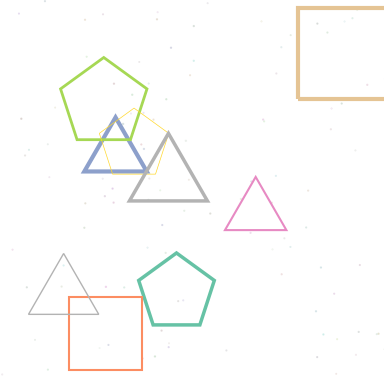[{"shape": "pentagon", "thickness": 2.5, "radius": 0.52, "center": [0.458, 0.24]}, {"shape": "square", "thickness": 1.5, "radius": 0.47, "center": [0.275, 0.134]}, {"shape": "triangle", "thickness": 3, "radius": 0.47, "center": [0.3, 0.601]}, {"shape": "triangle", "thickness": 1.5, "radius": 0.46, "center": [0.664, 0.448]}, {"shape": "pentagon", "thickness": 2, "radius": 0.59, "center": [0.27, 0.733]}, {"shape": "pentagon", "thickness": 0.5, "radius": 0.47, "center": [0.348, 0.624]}, {"shape": "square", "thickness": 3, "radius": 0.59, "center": [0.891, 0.861]}, {"shape": "triangle", "thickness": 2.5, "radius": 0.58, "center": [0.437, 0.537]}, {"shape": "triangle", "thickness": 1, "radius": 0.53, "center": [0.165, 0.236]}]